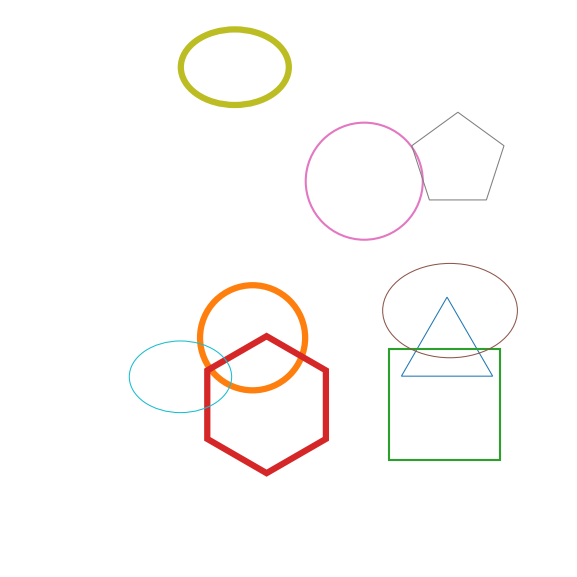[{"shape": "triangle", "thickness": 0.5, "radius": 0.46, "center": [0.774, 0.393]}, {"shape": "circle", "thickness": 3, "radius": 0.46, "center": [0.437, 0.414]}, {"shape": "square", "thickness": 1, "radius": 0.48, "center": [0.769, 0.298]}, {"shape": "hexagon", "thickness": 3, "radius": 0.59, "center": [0.462, 0.298]}, {"shape": "oval", "thickness": 0.5, "radius": 0.58, "center": [0.779, 0.461]}, {"shape": "circle", "thickness": 1, "radius": 0.51, "center": [0.631, 0.685]}, {"shape": "pentagon", "thickness": 0.5, "radius": 0.42, "center": [0.793, 0.721]}, {"shape": "oval", "thickness": 3, "radius": 0.47, "center": [0.407, 0.883]}, {"shape": "oval", "thickness": 0.5, "radius": 0.44, "center": [0.313, 0.347]}]